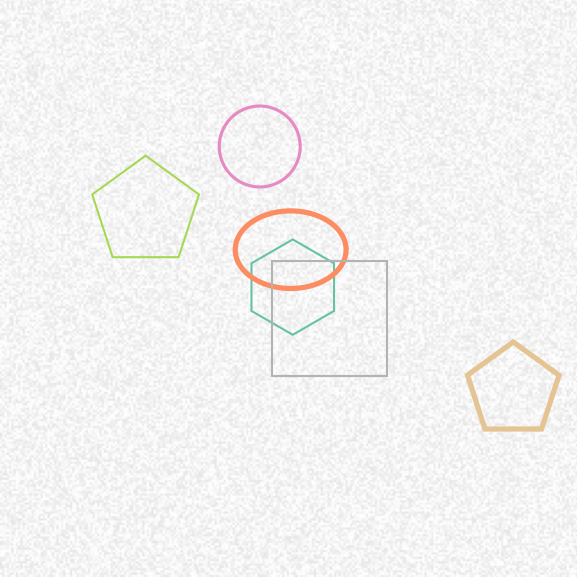[{"shape": "hexagon", "thickness": 1, "radius": 0.41, "center": [0.507, 0.502]}, {"shape": "oval", "thickness": 2.5, "radius": 0.48, "center": [0.503, 0.567]}, {"shape": "circle", "thickness": 1.5, "radius": 0.35, "center": [0.45, 0.745]}, {"shape": "pentagon", "thickness": 1, "radius": 0.49, "center": [0.252, 0.632]}, {"shape": "pentagon", "thickness": 2.5, "radius": 0.42, "center": [0.889, 0.324]}, {"shape": "square", "thickness": 1, "radius": 0.5, "center": [0.571, 0.448]}]